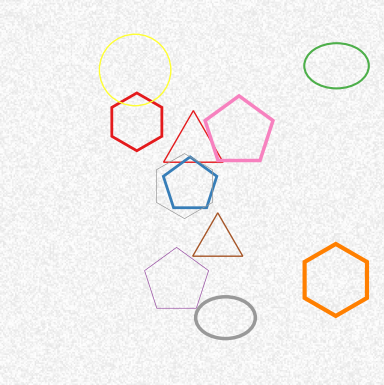[{"shape": "triangle", "thickness": 1, "radius": 0.45, "center": [0.502, 0.623]}, {"shape": "hexagon", "thickness": 2, "radius": 0.38, "center": [0.355, 0.684]}, {"shape": "pentagon", "thickness": 2, "radius": 0.36, "center": [0.494, 0.52]}, {"shape": "oval", "thickness": 1.5, "radius": 0.42, "center": [0.874, 0.829]}, {"shape": "pentagon", "thickness": 0.5, "radius": 0.44, "center": [0.459, 0.27]}, {"shape": "hexagon", "thickness": 3, "radius": 0.47, "center": [0.872, 0.273]}, {"shape": "circle", "thickness": 1, "radius": 0.46, "center": [0.351, 0.818]}, {"shape": "triangle", "thickness": 1, "radius": 0.38, "center": [0.566, 0.372]}, {"shape": "pentagon", "thickness": 2.5, "radius": 0.46, "center": [0.621, 0.658]}, {"shape": "oval", "thickness": 2.5, "radius": 0.39, "center": [0.586, 0.175]}, {"shape": "hexagon", "thickness": 0.5, "radius": 0.42, "center": [0.479, 0.517]}]